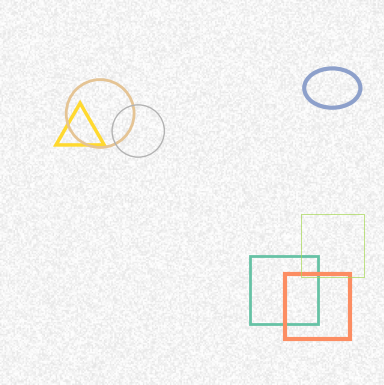[{"shape": "square", "thickness": 2, "radius": 0.45, "center": [0.737, 0.247]}, {"shape": "square", "thickness": 3, "radius": 0.42, "center": [0.825, 0.204]}, {"shape": "oval", "thickness": 3, "radius": 0.36, "center": [0.863, 0.771]}, {"shape": "square", "thickness": 0.5, "radius": 0.41, "center": [0.863, 0.363]}, {"shape": "triangle", "thickness": 2.5, "radius": 0.36, "center": [0.208, 0.66]}, {"shape": "circle", "thickness": 2, "radius": 0.44, "center": [0.26, 0.705]}, {"shape": "circle", "thickness": 1, "radius": 0.34, "center": [0.359, 0.66]}]